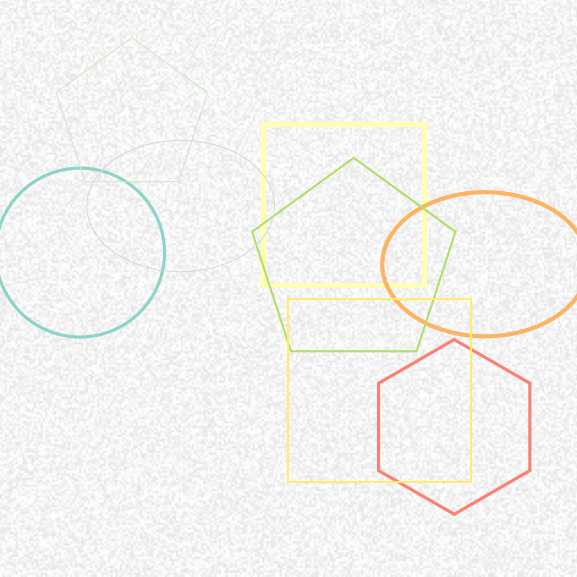[{"shape": "circle", "thickness": 1.5, "radius": 0.73, "center": [0.139, 0.562]}, {"shape": "square", "thickness": 2.5, "radius": 0.7, "center": [0.594, 0.645]}, {"shape": "hexagon", "thickness": 1.5, "radius": 0.76, "center": [0.787, 0.26]}, {"shape": "oval", "thickness": 2, "radius": 0.89, "center": [0.84, 0.542]}, {"shape": "pentagon", "thickness": 1, "radius": 0.93, "center": [0.613, 0.541]}, {"shape": "oval", "thickness": 0.5, "radius": 0.81, "center": [0.313, 0.642]}, {"shape": "pentagon", "thickness": 0.5, "radius": 0.69, "center": [0.228, 0.796]}, {"shape": "square", "thickness": 1, "radius": 0.79, "center": [0.657, 0.324]}]